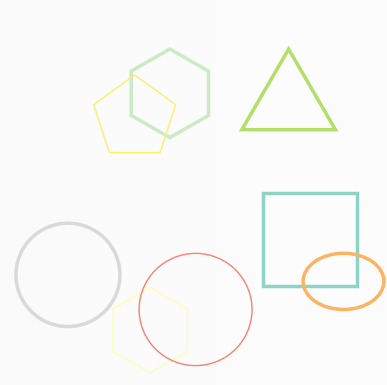[{"shape": "square", "thickness": 2.5, "radius": 0.61, "center": [0.801, 0.379]}, {"shape": "hexagon", "thickness": 1, "radius": 0.55, "center": [0.388, 0.142]}, {"shape": "circle", "thickness": 1, "radius": 0.73, "center": [0.505, 0.196]}, {"shape": "oval", "thickness": 2.5, "radius": 0.52, "center": [0.887, 0.269]}, {"shape": "triangle", "thickness": 2.5, "radius": 0.7, "center": [0.745, 0.733]}, {"shape": "circle", "thickness": 2.5, "radius": 0.67, "center": [0.175, 0.286]}, {"shape": "hexagon", "thickness": 2.5, "radius": 0.58, "center": [0.438, 0.758]}, {"shape": "pentagon", "thickness": 1, "radius": 0.56, "center": [0.348, 0.694]}]